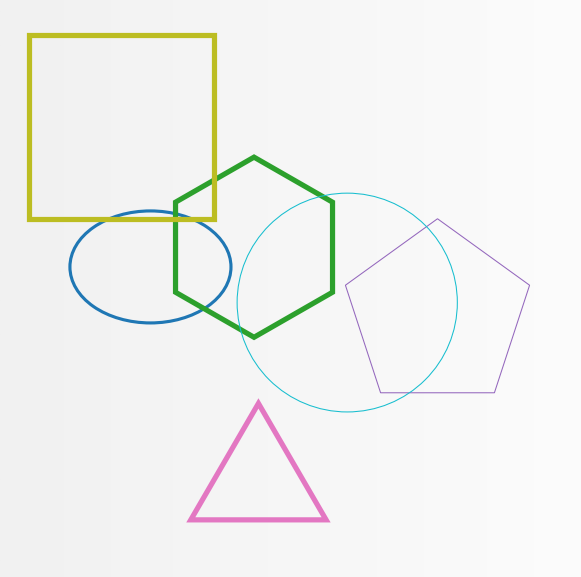[{"shape": "oval", "thickness": 1.5, "radius": 0.69, "center": [0.259, 0.537]}, {"shape": "hexagon", "thickness": 2.5, "radius": 0.78, "center": [0.437, 0.571]}, {"shape": "pentagon", "thickness": 0.5, "radius": 0.83, "center": [0.753, 0.454]}, {"shape": "triangle", "thickness": 2.5, "radius": 0.67, "center": [0.445, 0.166]}, {"shape": "square", "thickness": 2.5, "radius": 0.8, "center": [0.209, 0.779]}, {"shape": "circle", "thickness": 0.5, "radius": 0.95, "center": [0.597, 0.475]}]